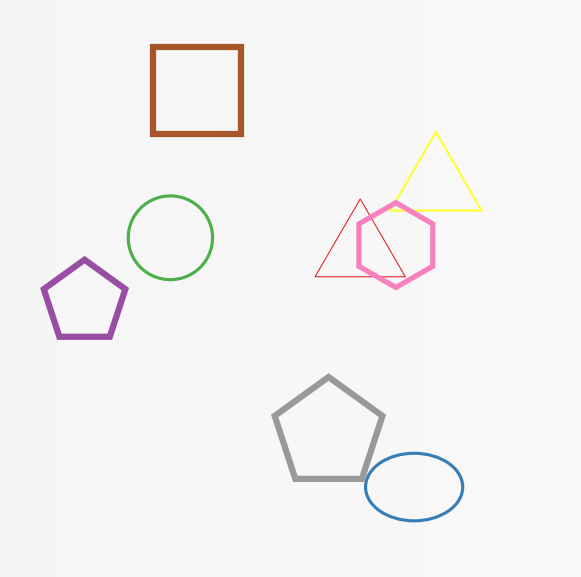[{"shape": "triangle", "thickness": 0.5, "radius": 0.45, "center": [0.62, 0.565]}, {"shape": "oval", "thickness": 1.5, "radius": 0.42, "center": [0.712, 0.156]}, {"shape": "circle", "thickness": 1.5, "radius": 0.36, "center": [0.293, 0.587]}, {"shape": "pentagon", "thickness": 3, "radius": 0.37, "center": [0.146, 0.476]}, {"shape": "triangle", "thickness": 1, "radius": 0.45, "center": [0.75, 0.68]}, {"shape": "square", "thickness": 3, "radius": 0.38, "center": [0.339, 0.842]}, {"shape": "hexagon", "thickness": 2.5, "radius": 0.37, "center": [0.681, 0.575]}, {"shape": "pentagon", "thickness": 3, "radius": 0.49, "center": [0.565, 0.249]}]